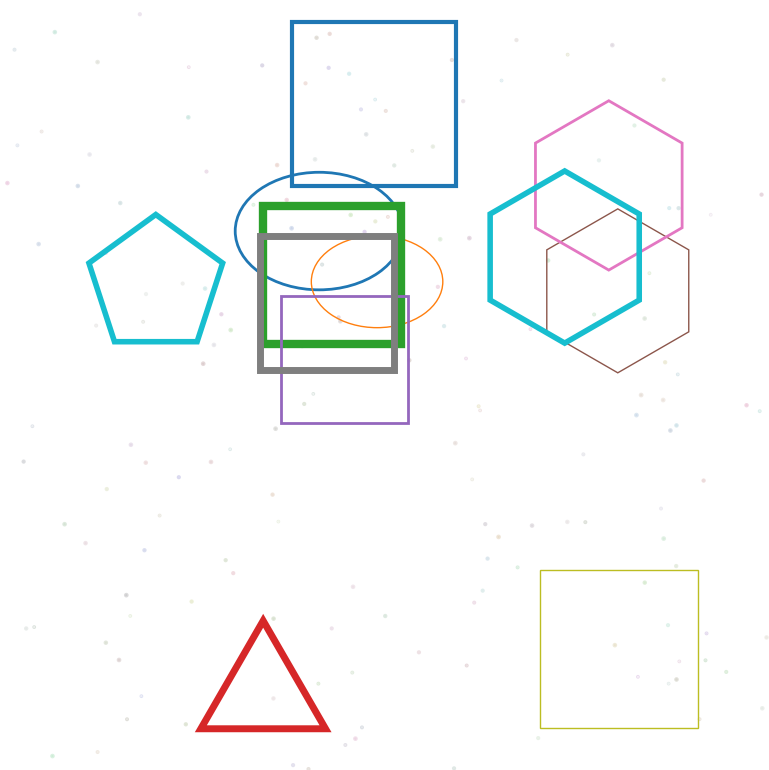[{"shape": "oval", "thickness": 1, "radius": 0.55, "center": [0.415, 0.7]}, {"shape": "square", "thickness": 1.5, "radius": 0.53, "center": [0.486, 0.865]}, {"shape": "oval", "thickness": 0.5, "radius": 0.43, "center": [0.49, 0.634]}, {"shape": "square", "thickness": 3, "radius": 0.45, "center": [0.431, 0.643]}, {"shape": "triangle", "thickness": 2.5, "radius": 0.47, "center": [0.342, 0.1]}, {"shape": "square", "thickness": 1, "radius": 0.41, "center": [0.447, 0.533]}, {"shape": "hexagon", "thickness": 0.5, "radius": 0.53, "center": [0.802, 0.622]}, {"shape": "hexagon", "thickness": 1, "radius": 0.55, "center": [0.791, 0.759]}, {"shape": "square", "thickness": 2.5, "radius": 0.44, "center": [0.424, 0.607]}, {"shape": "square", "thickness": 0.5, "radius": 0.51, "center": [0.804, 0.157]}, {"shape": "hexagon", "thickness": 2, "radius": 0.56, "center": [0.733, 0.666]}, {"shape": "pentagon", "thickness": 2, "radius": 0.46, "center": [0.202, 0.63]}]